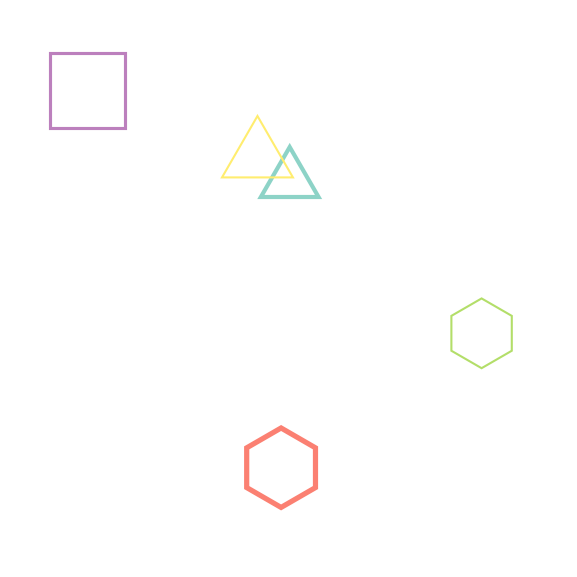[{"shape": "triangle", "thickness": 2, "radius": 0.29, "center": [0.502, 0.687]}, {"shape": "hexagon", "thickness": 2.5, "radius": 0.34, "center": [0.487, 0.189]}, {"shape": "hexagon", "thickness": 1, "radius": 0.3, "center": [0.834, 0.422]}, {"shape": "square", "thickness": 1.5, "radius": 0.33, "center": [0.152, 0.843]}, {"shape": "triangle", "thickness": 1, "radius": 0.35, "center": [0.446, 0.727]}]